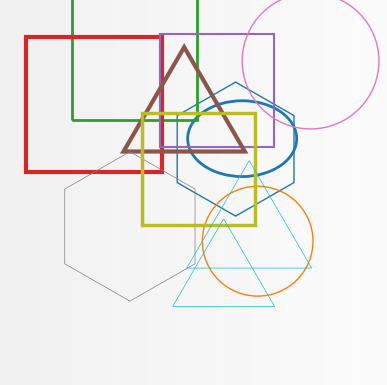[{"shape": "hexagon", "thickness": 1, "radius": 0.87, "center": [0.608, 0.613]}, {"shape": "oval", "thickness": 2, "radius": 0.7, "center": [0.625, 0.64]}, {"shape": "circle", "thickness": 1, "radius": 0.71, "center": [0.665, 0.374]}, {"shape": "square", "thickness": 2, "radius": 0.8, "center": [0.347, 0.85]}, {"shape": "square", "thickness": 3, "radius": 0.88, "center": [0.243, 0.73]}, {"shape": "square", "thickness": 1.5, "radius": 0.73, "center": [0.56, 0.764]}, {"shape": "triangle", "thickness": 3, "radius": 0.9, "center": [0.475, 0.697]}, {"shape": "circle", "thickness": 1, "radius": 0.88, "center": [0.801, 0.842]}, {"shape": "hexagon", "thickness": 0.5, "radius": 0.97, "center": [0.335, 0.412]}, {"shape": "square", "thickness": 2.5, "radius": 0.73, "center": [0.512, 0.561]}, {"shape": "triangle", "thickness": 0.5, "radius": 0.93, "center": [0.643, 0.397]}, {"shape": "triangle", "thickness": 0.5, "radius": 0.76, "center": [0.577, 0.28]}]